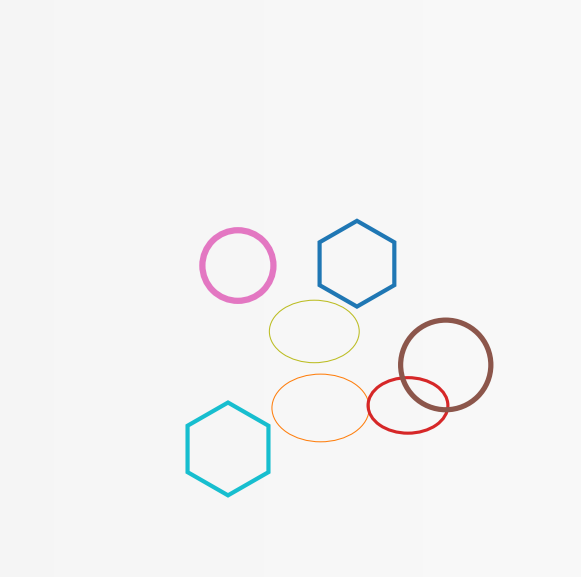[{"shape": "hexagon", "thickness": 2, "radius": 0.37, "center": [0.614, 0.542]}, {"shape": "oval", "thickness": 0.5, "radius": 0.42, "center": [0.552, 0.293]}, {"shape": "oval", "thickness": 1.5, "radius": 0.34, "center": [0.702, 0.297]}, {"shape": "circle", "thickness": 2.5, "radius": 0.39, "center": [0.767, 0.367]}, {"shape": "circle", "thickness": 3, "radius": 0.31, "center": [0.409, 0.539]}, {"shape": "oval", "thickness": 0.5, "radius": 0.39, "center": [0.541, 0.425]}, {"shape": "hexagon", "thickness": 2, "radius": 0.4, "center": [0.392, 0.222]}]